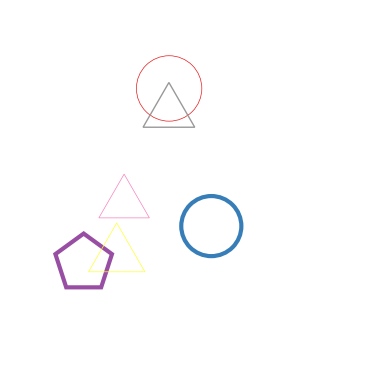[{"shape": "circle", "thickness": 0.5, "radius": 0.42, "center": [0.439, 0.77]}, {"shape": "circle", "thickness": 3, "radius": 0.39, "center": [0.549, 0.413]}, {"shape": "pentagon", "thickness": 3, "radius": 0.39, "center": [0.217, 0.316]}, {"shape": "triangle", "thickness": 0.5, "radius": 0.42, "center": [0.303, 0.336]}, {"shape": "triangle", "thickness": 0.5, "radius": 0.38, "center": [0.322, 0.472]}, {"shape": "triangle", "thickness": 1, "radius": 0.39, "center": [0.439, 0.708]}]